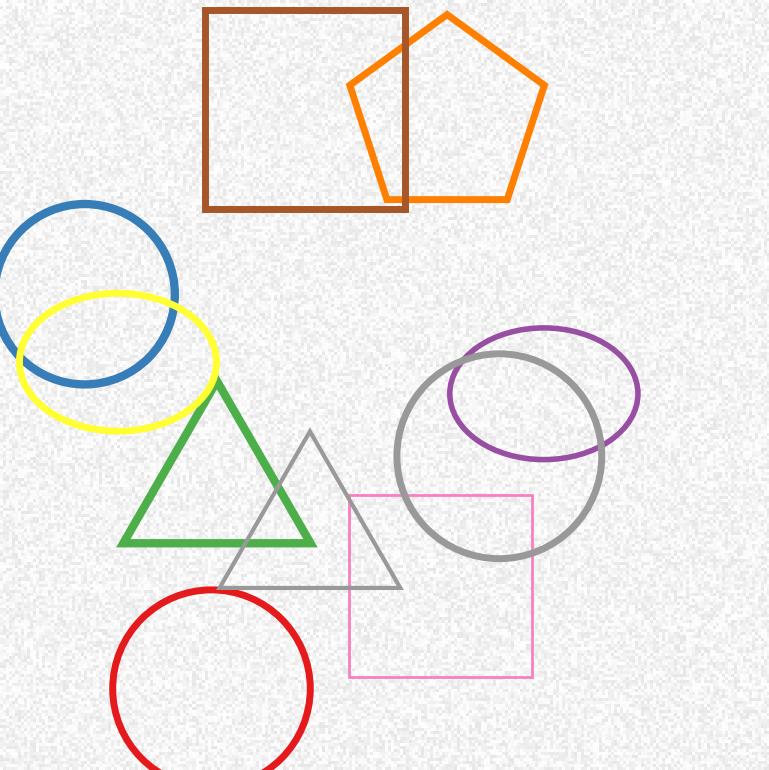[{"shape": "circle", "thickness": 2.5, "radius": 0.64, "center": [0.275, 0.106]}, {"shape": "circle", "thickness": 3, "radius": 0.59, "center": [0.11, 0.618]}, {"shape": "triangle", "thickness": 3, "radius": 0.7, "center": [0.282, 0.365]}, {"shape": "oval", "thickness": 2, "radius": 0.61, "center": [0.706, 0.489]}, {"shape": "pentagon", "thickness": 2.5, "radius": 0.66, "center": [0.581, 0.848]}, {"shape": "oval", "thickness": 2.5, "radius": 0.64, "center": [0.153, 0.53]}, {"shape": "square", "thickness": 2.5, "radius": 0.65, "center": [0.396, 0.858]}, {"shape": "square", "thickness": 1, "radius": 0.59, "center": [0.572, 0.239]}, {"shape": "circle", "thickness": 2.5, "radius": 0.67, "center": [0.648, 0.407]}, {"shape": "triangle", "thickness": 1.5, "radius": 0.68, "center": [0.403, 0.304]}]